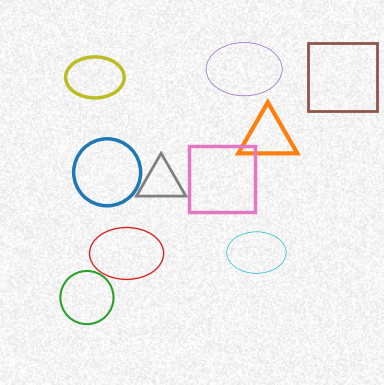[{"shape": "circle", "thickness": 2.5, "radius": 0.43, "center": [0.278, 0.552]}, {"shape": "triangle", "thickness": 3, "radius": 0.44, "center": [0.696, 0.646]}, {"shape": "circle", "thickness": 1.5, "radius": 0.35, "center": [0.226, 0.227]}, {"shape": "oval", "thickness": 1, "radius": 0.48, "center": [0.329, 0.342]}, {"shape": "oval", "thickness": 0.5, "radius": 0.49, "center": [0.634, 0.82]}, {"shape": "square", "thickness": 2, "radius": 0.45, "center": [0.889, 0.8]}, {"shape": "square", "thickness": 2.5, "radius": 0.43, "center": [0.577, 0.535]}, {"shape": "triangle", "thickness": 2, "radius": 0.37, "center": [0.419, 0.528]}, {"shape": "oval", "thickness": 2.5, "radius": 0.38, "center": [0.247, 0.799]}, {"shape": "oval", "thickness": 0.5, "radius": 0.39, "center": [0.666, 0.344]}]